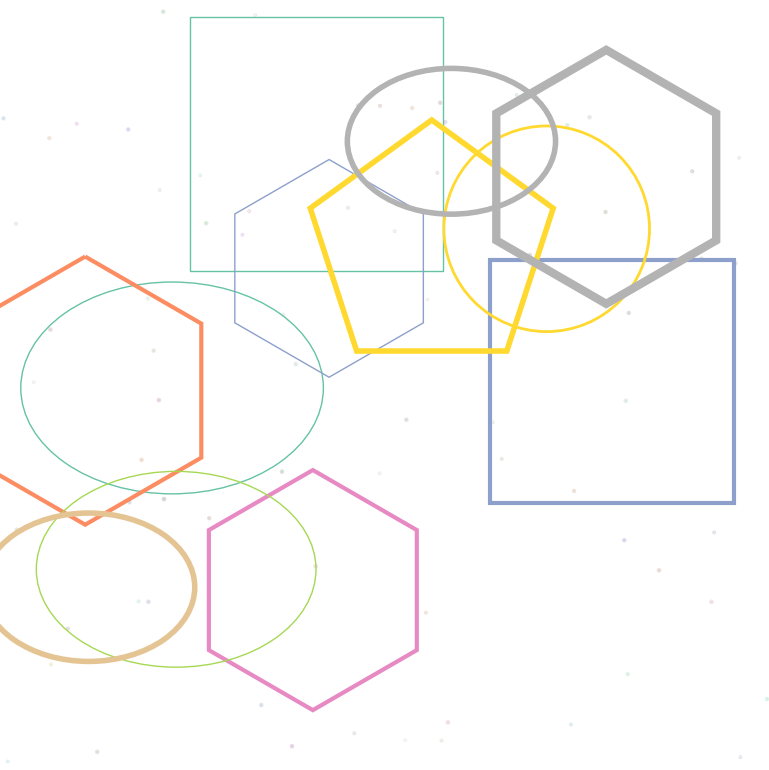[{"shape": "square", "thickness": 0.5, "radius": 0.82, "center": [0.411, 0.813]}, {"shape": "oval", "thickness": 0.5, "radius": 0.98, "center": [0.223, 0.496]}, {"shape": "hexagon", "thickness": 1.5, "radius": 0.87, "center": [0.111, 0.493]}, {"shape": "hexagon", "thickness": 0.5, "radius": 0.71, "center": [0.427, 0.651]}, {"shape": "square", "thickness": 1.5, "radius": 0.79, "center": [0.795, 0.504]}, {"shape": "hexagon", "thickness": 1.5, "radius": 0.78, "center": [0.406, 0.234]}, {"shape": "oval", "thickness": 0.5, "radius": 0.91, "center": [0.229, 0.261]}, {"shape": "circle", "thickness": 1, "radius": 0.67, "center": [0.71, 0.703]}, {"shape": "pentagon", "thickness": 2, "radius": 0.83, "center": [0.561, 0.678]}, {"shape": "oval", "thickness": 2, "radius": 0.69, "center": [0.115, 0.237]}, {"shape": "hexagon", "thickness": 3, "radius": 0.82, "center": [0.787, 0.77]}, {"shape": "oval", "thickness": 2, "radius": 0.68, "center": [0.586, 0.817]}]